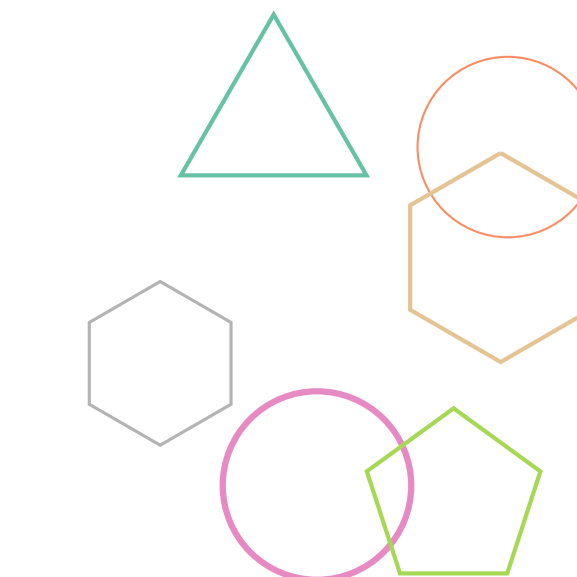[{"shape": "triangle", "thickness": 2, "radius": 0.93, "center": [0.474, 0.788]}, {"shape": "circle", "thickness": 1, "radius": 0.78, "center": [0.879, 0.744]}, {"shape": "circle", "thickness": 3, "radius": 0.82, "center": [0.549, 0.158]}, {"shape": "pentagon", "thickness": 2, "radius": 0.79, "center": [0.785, 0.134]}, {"shape": "hexagon", "thickness": 2, "radius": 0.9, "center": [0.867, 0.553]}, {"shape": "hexagon", "thickness": 1.5, "radius": 0.71, "center": [0.277, 0.37]}]